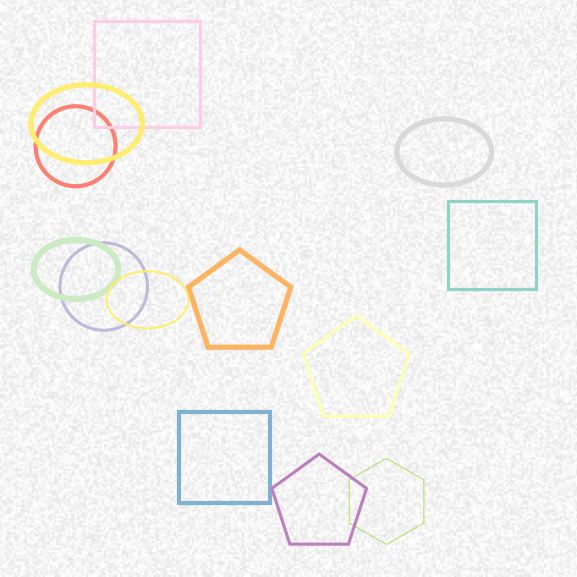[{"shape": "square", "thickness": 1.5, "radius": 0.38, "center": [0.852, 0.575]}, {"shape": "pentagon", "thickness": 1.5, "radius": 0.48, "center": [0.617, 0.356]}, {"shape": "circle", "thickness": 1.5, "radius": 0.38, "center": [0.18, 0.503]}, {"shape": "circle", "thickness": 2, "radius": 0.35, "center": [0.131, 0.746]}, {"shape": "square", "thickness": 2, "radius": 0.39, "center": [0.389, 0.207]}, {"shape": "pentagon", "thickness": 2.5, "radius": 0.47, "center": [0.415, 0.473]}, {"shape": "hexagon", "thickness": 0.5, "radius": 0.37, "center": [0.669, 0.131]}, {"shape": "square", "thickness": 1.5, "radius": 0.46, "center": [0.254, 0.871]}, {"shape": "oval", "thickness": 2.5, "radius": 0.41, "center": [0.769, 0.736]}, {"shape": "pentagon", "thickness": 1.5, "radius": 0.43, "center": [0.553, 0.127]}, {"shape": "oval", "thickness": 3, "radius": 0.37, "center": [0.132, 0.533]}, {"shape": "oval", "thickness": 2.5, "radius": 0.48, "center": [0.15, 0.785]}, {"shape": "oval", "thickness": 1, "radius": 0.35, "center": [0.255, 0.48]}]